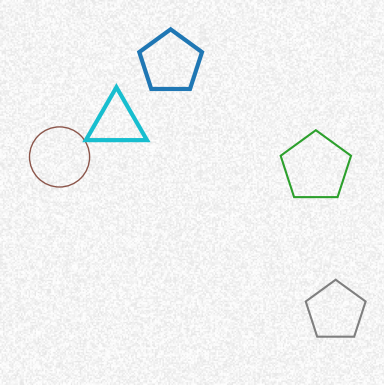[{"shape": "pentagon", "thickness": 3, "radius": 0.43, "center": [0.443, 0.838]}, {"shape": "pentagon", "thickness": 1.5, "radius": 0.48, "center": [0.82, 0.566]}, {"shape": "circle", "thickness": 1, "radius": 0.39, "center": [0.155, 0.592]}, {"shape": "pentagon", "thickness": 1.5, "radius": 0.41, "center": [0.872, 0.192]}, {"shape": "triangle", "thickness": 3, "radius": 0.46, "center": [0.302, 0.682]}]